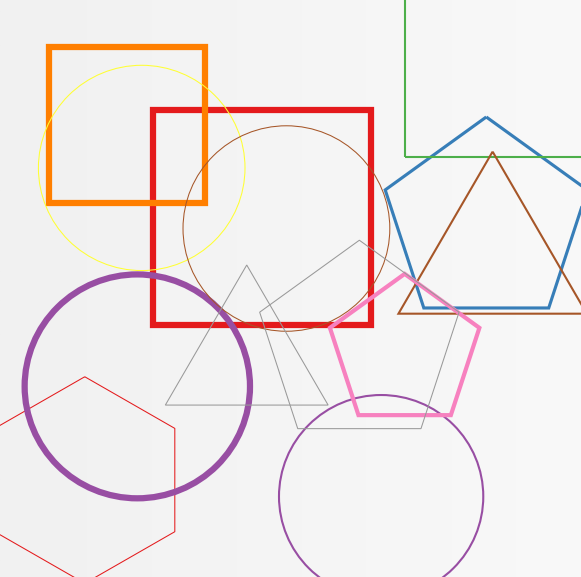[{"shape": "square", "thickness": 3, "radius": 0.93, "center": [0.451, 0.623]}, {"shape": "hexagon", "thickness": 0.5, "radius": 0.89, "center": [0.146, 0.168]}, {"shape": "pentagon", "thickness": 1.5, "radius": 0.91, "center": [0.837, 0.614]}, {"shape": "square", "thickness": 1, "radius": 0.79, "center": [0.855, 0.885]}, {"shape": "circle", "thickness": 1, "radius": 0.88, "center": [0.656, 0.139]}, {"shape": "circle", "thickness": 3, "radius": 0.97, "center": [0.236, 0.33]}, {"shape": "square", "thickness": 3, "radius": 0.67, "center": [0.218, 0.783]}, {"shape": "circle", "thickness": 0.5, "radius": 0.89, "center": [0.244, 0.708]}, {"shape": "triangle", "thickness": 1, "radius": 0.94, "center": [0.847, 0.549]}, {"shape": "circle", "thickness": 0.5, "radius": 0.89, "center": [0.493, 0.603]}, {"shape": "pentagon", "thickness": 2, "radius": 0.68, "center": [0.696, 0.39]}, {"shape": "triangle", "thickness": 0.5, "radius": 0.81, "center": [0.424, 0.379]}, {"shape": "pentagon", "thickness": 0.5, "radius": 0.9, "center": [0.618, 0.403]}]